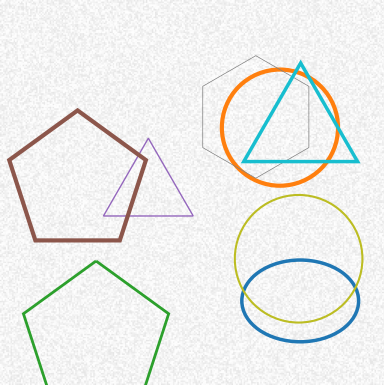[{"shape": "oval", "thickness": 2.5, "radius": 0.76, "center": [0.78, 0.218]}, {"shape": "circle", "thickness": 3, "radius": 0.75, "center": [0.727, 0.668]}, {"shape": "pentagon", "thickness": 2, "radius": 0.99, "center": [0.25, 0.124]}, {"shape": "triangle", "thickness": 1, "radius": 0.67, "center": [0.385, 0.506]}, {"shape": "pentagon", "thickness": 3, "radius": 0.93, "center": [0.201, 0.527]}, {"shape": "hexagon", "thickness": 0.5, "radius": 0.8, "center": [0.664, 0.696]}, {"shape": "circle", "thickness": 1.5, "radius": 0.83, "center": [0.776, 0.328]}, {"shape": "triangle", "thickness": 2.5, "radius": 0.85, "center": [0.781, 0.666]}]